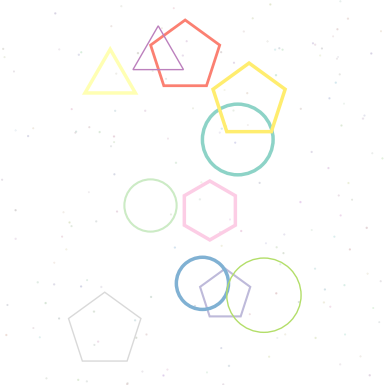[{"shape": "circle", "thickness": 2.5, "radius": 0.46, "center": [0.618, 0.638]}, {"shape": "triangle", "thickness": 2.5, "radius": 0.38, "center": [0.286, 0.796]}, {"shape": "pentagon", "thickness": 1.5, "radius": 0.34, "center": [0.585, 0.234]}, {"shape": "pentagon", "thickness": 2, "radius": 0.47, "center": [0.481, 0.854]}, {"shape": "circle", "thickness": 2.5, "radius": 0.34, "center": [0.526, 0.264]}, {"shape": "circle", "thickness": 1, "radius": 0.48, "center": [0.686, 0.233]}, {"shape": "hexagon", "thickness": 2.5, "radius": 0.38, "center": [0.545, 0.453]}, {"shape": "pentagon", "thickness": 1, "radius": 0.49, "center": [0.272, 0.142]}, {"shape": "triangle", "thickness": 1, "radius": 0.38, "center": [0.411, 0.857]}, {"shape": "circle", "thickness": 1.5, "radius": 0.34, "center": [0.391, 0.466]}, {"shape": "pentagon", "thickness": 2.5, "radius": 0.49, "center": [0.647, 0.738]}]